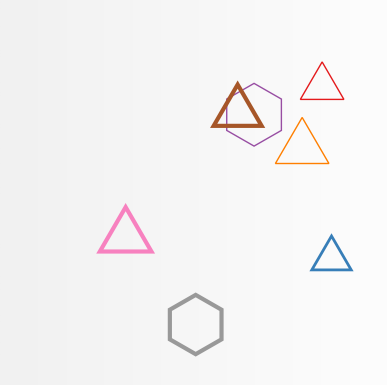[{"shape": "triangle", "thickness": 1, "radius": 0.32, "center": [0.831, 0.774]}, {"shape": "triangle", "thickness": 2, "radius": 0.29, "center": [0.856, 0.328]}, {"shape": "hexagon", "thickness": 1, "radius": 0.41, "center": [0.656, 0.702]}, {"shape": "triangle", "thickness": 1, "radius": 0.4, "center": [0.78, 0.615]}, {"shape": "triangle", "thickness": 3, "radius": 0.36, "center": [0.613, 0.709]}, {"shape": "triangle", "thickness": 3, "radius": 0.38, "center": [0.324, 0.385]}, {"shape": "hexagon", "thickness": 3, "radius": 0.38, "center": [0.505, 0.157]}]